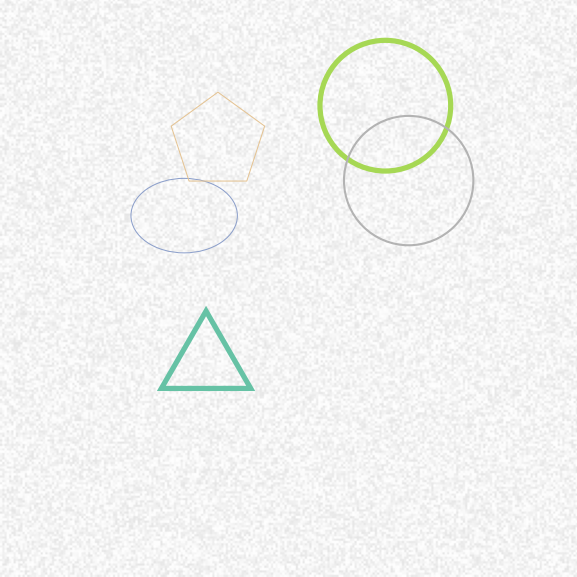[{"shape": "triangle", "thickness": 2.5, "radius": 0.45, "center": [0.357, 0.371]}, {"shape": "oval", "thickness": 0.5, "radius": 0.46, "center": [0.319, 0.626]}, {"shape": "circle", "thickness": 2.5, "radius": 0.57, "center": [0.667, 0.816]}, {"shape": "pentagon", "thickness": 0.5, "radius": 0.43, "center": [0.377, 0.754]}, {"shape": "circle", "thickness": 1, "radius": 0.56, "center": [0.708, 0.686]}]